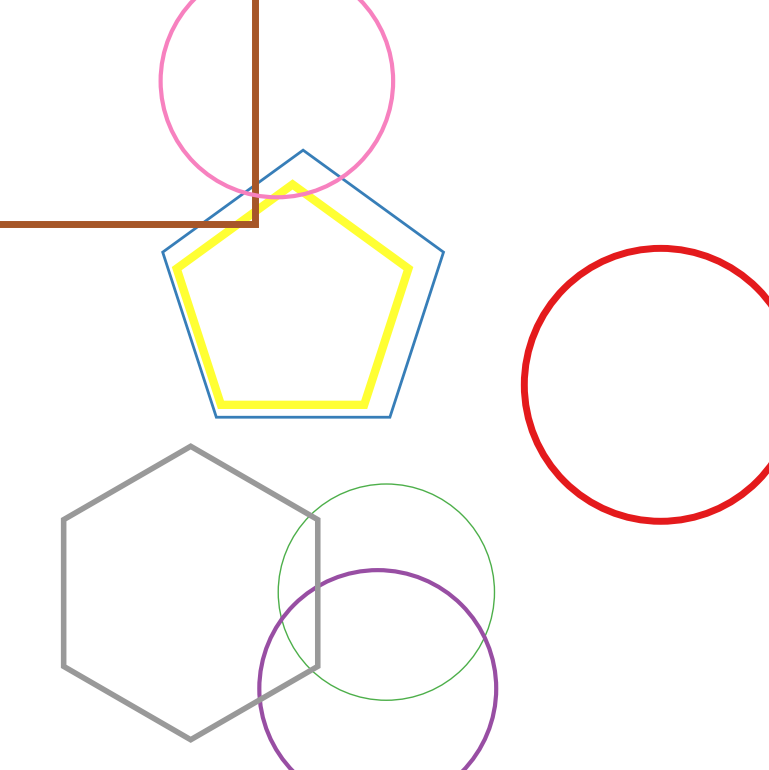[{"shape": "circle", "thickness": 2.5, "radius": 0.89, "center": [0.858, 0.5]}, {"shape": "pentagon", "thickness": 1, "radius": 0.96, "center": [0.394, 0.613]}, {"shape": "circle", "thickness": 0.5, "radius": 0.7, "center": [0.502, 0.231]}, {"shape": "circle", "thickness": 1.5, "radius": 0.77, "center": [0.491, 0.106]}, {"shape": "pentagon", "thickness": 3, "radius": 0.79, "center": [0.38, 0.602]}, {"shape": "square", "thickness": 2.5, "radius": 0.93, "center": [0.146, 0.894]}, {"shape": "circle", "thickness": 1.5, "radius": 0.75, "center": [0.36, 0.895]}, {"shape": "hexagon", "thickness": 2, "radius": 0.95, "center": [0.248, 0.23]}]